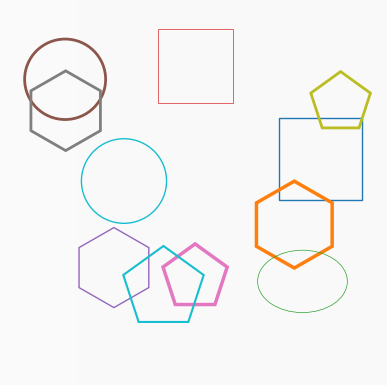[{"shape": "square", "thickness": 1, "radius": 0.54, "center": [0.828, 0.587]}, {"shape": "hexagon", "thickness": 2.5, "radius": 0.56, "center": [0.759, 0.417]}, {"shape": "oval", "thickness": 0.5, "radius": 0.58, "center": [0.781, 0.269]}, {"shape": "square", "thickness": 0.5, "radius": 0.48, "center": [0.505, 0.829]}, {"shape": "hexagon", "thickness": 1, "radius": 0.52, "center": [0.294, 0.305]}, {"shape": "circle", "thickness": 2, "radius": 0.52, "center": [0.168, 0.794]}, {"shape": "pentagon", "thickness": 2.5, "radius": 0.44, "center": [0.504, 0.279]}, {"shape": "hexagon", "thickness": 2, "radius": 0.52, "center": [0.169, 0.712]}, {"shape": "pentagon", "thickness": 2, "radius": 0.4, "center": [0.879, 0.733]}, {"shape": "circle", "thickness": 1, "radius": 0.55, "center": [0.32, 0.53]}, {"shape": "pentagon", "thickness": 1.5, "radius": 0.55, "center": [0.422, 0.252]}]